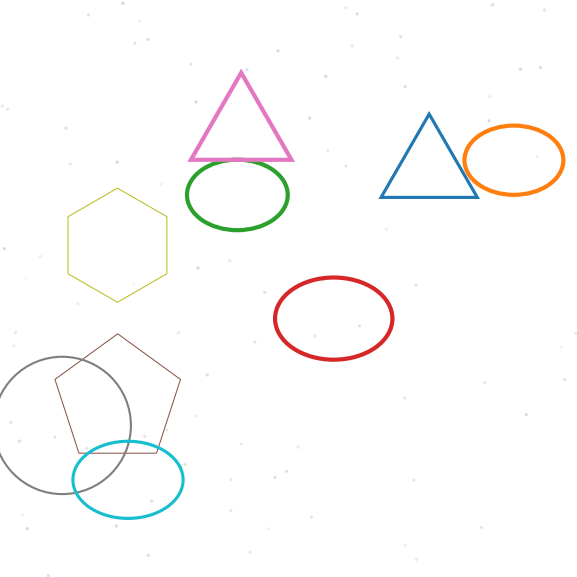[{"shape": "triangle", "thickness": 1.5, "radius": 0.48, "center": [0.743, 0.705]}, {"shape": "oval", "thickness": 2, "radius": 0.43, "center": [0.89, 0.722]}, {"shape": "oval", "thickness": 2, "radius": 0.44, "center": [0.411, 0.662]}, {"shape": "oval", "thickness": 2, "radius": 0.51, "center": [0.578, 0.447]}, {"shape": "pentagon", "thickness": 0.5, "radius": 0.57, "center": [0.204, 0.307]}, {"shape": "triangle", "thickness": 2, "radius": 0.5, "center": [0.418, 0.773]}, {"shape": "circle", "thickness": 1, "radius": 0.59, "center": [0.108, 0.262]}, {"shape": "hexagon", "thickness": 0.5, "radius": 0.49, "center": [0.203, 0.575]}, {"shape": "oval", "thickness": 1.5, "radius": 0.48, "center": [0.222, 0.168]}]